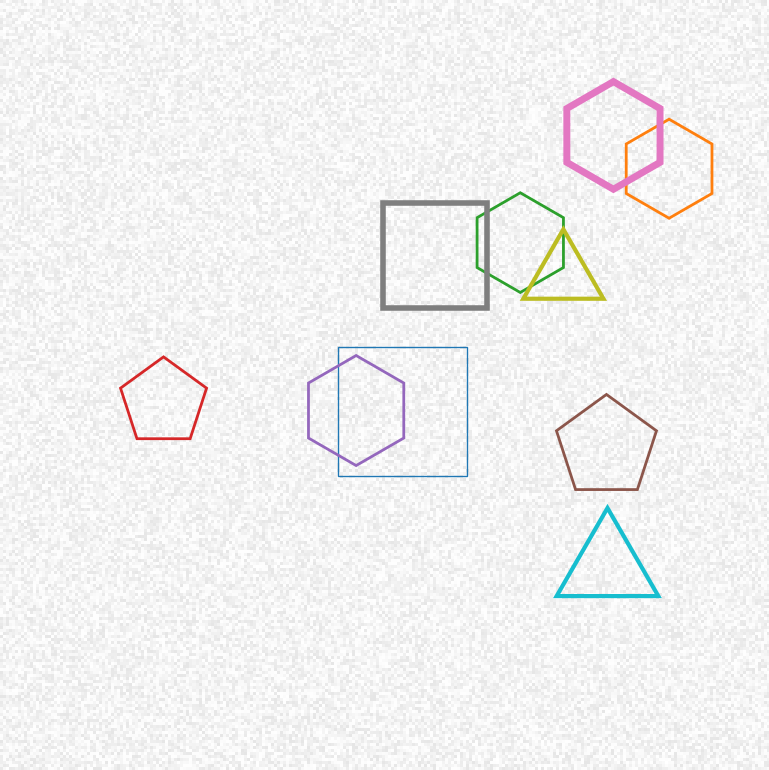[{"shape": "square", "thickness": 0.5, "radius": 0.42, "center": [0.523, 0.465]}, {"shape": "hexagon", "thickness": 1, "radius": 0.32, "center": [0.869, 0.781]}, {"shape": "hexagon", "thickness": 1, "radius": 0.32, "center": [0.676, 0.685]}, {"shape": "pentagon", "thickness": 1, "radius": 0.29, "center": [0.212, 0.478]}, {"shape": "hexagon", "thickness": 1, "radius": 0.36, "center": [0.463, 0.467]}, {"shape": "pentagon", "thickness": 1, "radius": 0.34, "center": [0.788, 0.419]}, {"shape": "hexagon", "thickness": 2.5, "radius": 0.35, "center": [0.797, 0.824]}, {"shape": "square", "thickness": 2, "radius": 0.34, "center": [0.565, 0.668]}, {"shape": "triangle", "thickness": 1.5, "radius": 0.3, "center": [0.732, 0.642]}, {"shape": "triangle", "thickness": 1.5, "radius": 0.38, "center": [0.789, 0.264]}]